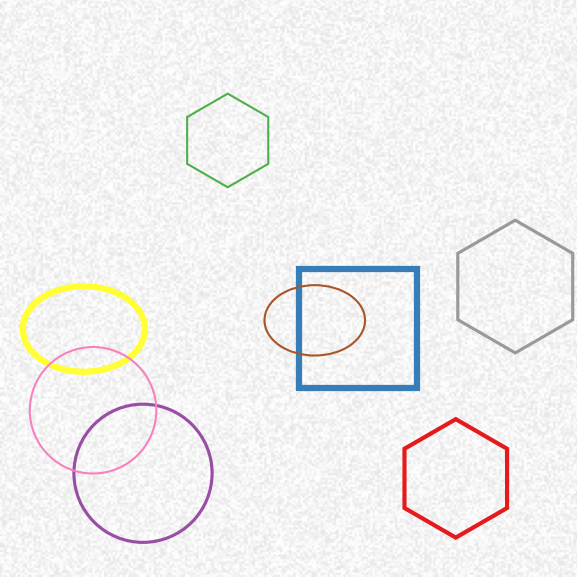[{"shape": "hexagon", "thickness": 2, "radius": 0.51, "center": [0.789, 0.171]}, {"shape": "square", "thickness": 3, "radius": 0.51, "center": [0.62, 0.43]}, {"shape": "hexagon", "thickness": 1, "radius": 0.41, "center": [0.394, 0.756]}, {"shape": "circle", "thickness": 1.5, "radius": 0.6, "center": [0.248, 0.18]}, {"shape": "oval", "thickness": 3, "radius": 0.53, "center": [0.145, 0.429]}, {"shape": "oval", "thickness": 1, "radius": 0.44, "center": [0.545, 0.444]}, {"shape": "circle", "thickness": 1, "radius": 0.55, "center": [0.161, 0.289]}, {"shape": "hexagon", "thickness": 1.5, "radius": 0.57, "center": [0.892, 0.503]}]